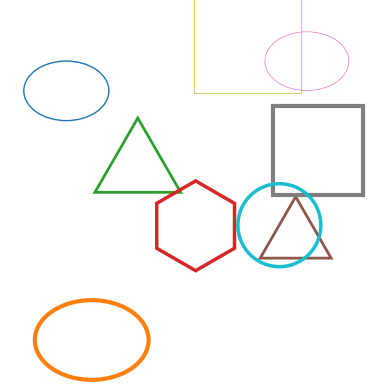[{"shape": "oval", "thickness": 1, "radius": 0.55, "center": [0.172, 0.764]}, {"shape": "oval", "thickness": 3, "radius": 0.74, "center": [0.238, 0.117]}, {"shape": "triangle", "thickness": 2, "radius": 0.64, "center": [0.358, 0.565]}, {"shape": "hexagon", "thickness": 2.5, "radius": 0.58, "center": [0.508, 0.414]}, {"shape": "triangle", "thickness": 2, "radius": 0.53, "center": [0.768, 0.383]}, {"shape": "oval", "thickness": 0.5, "radius": 0.55, "center": [0.797, 0.841]}, {"shape": "square", "thickness": 3, "radius": 0.58, "center": [0.826, 0.609]}, {"shape": "square", "thickness": 0.5, "radius": 0.69, "center": [0.643, 0.897]}, {"shape": "circle", "thickness": 2.5, "radius": 0.54, "center": [0.726, 0.415]}]